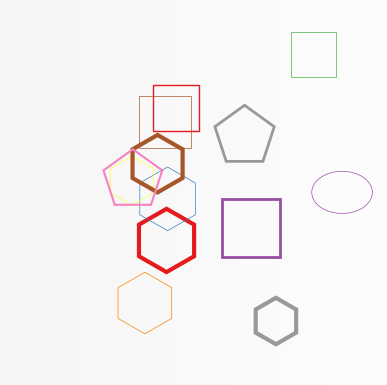[{"shape": "square", "thickness": 1, "radius": 0.3, "center": [0.454, 0.719]}, {"shape": "hexagon", "thickness": 3, "radius": 0.41, "center": [0.43, 0.375]}, {"shape": "hexagon", "thickness": 0.5, "radius": 0.41, "center": [0.432, 0.484]}, {"shape": "square", "thickness": 0.5, "radius": 0.29, "center": [0.809, 0.859]}, {"shape": "oval", "thickness": 0.5, "radius": 0.39, "center": [0.883, 0.5]}, {"shape": "square", "thickness": 2, "radius": 0.37, "center": [0.647, 0.408]}, {"shape": "hexagon", "thickness": 0.5, "radius": 0.4, "center": [0.374, 0.213]}, {"shape": "hexagon", "thickness": 0.5, "radius": 0.32, "center": [0.341, 0.531]}, {"shape": "hexagon", "thickness": 3, "radius": 0.37, "center": [0.407, 0.575]}, {"shape": "square", "thickness": 0.5, "radius": 0.34, "center": [0.426, 0.682]}, {"shape": "pentagon", "thickness": 1.5, "radius": 0.4, "center": [0.343, 0.533]}, {"shape": "pentagon", "thickness": 2, "radius": 0.4, "center": [0.631, 0.646]}, {"shape": "hexagon", "thickness": 3, "radius": 0.3, "center": [0.712, 0.166]}]